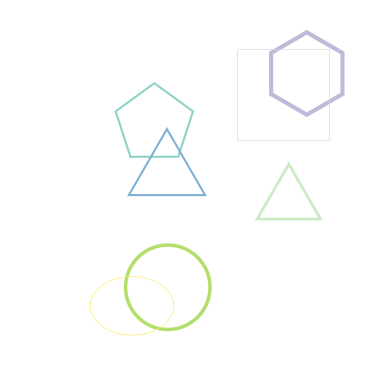[{"shape": "pentagon", "thickness": 1.5, "radius": 0.53, "center": [0.401, 0.678]}, {"shape": "hexagon", "thickness": 3, "radius": 0.53, "center": [0.797, 0.809]}, {"shape": "triangle", "thickness": 1.5, "radius": 0.57, "center": [0.434, 0.55]}, {"shape": "circle", "thickness": 2.5, "radius": 0.55, "center": [0.436, 0.254]}, {"shape": "square", "thickness": 0.5, "radius": 0.59, "center": [0.734, 0.754]}, {"shape": "triangle", "thickness": 2, "radius": 0.48, "center": [0.75, 0.479]}, {"shape": "oval", "thickness": 0.5, "radius": 0.54, "center": [0.343, 0.206]}]